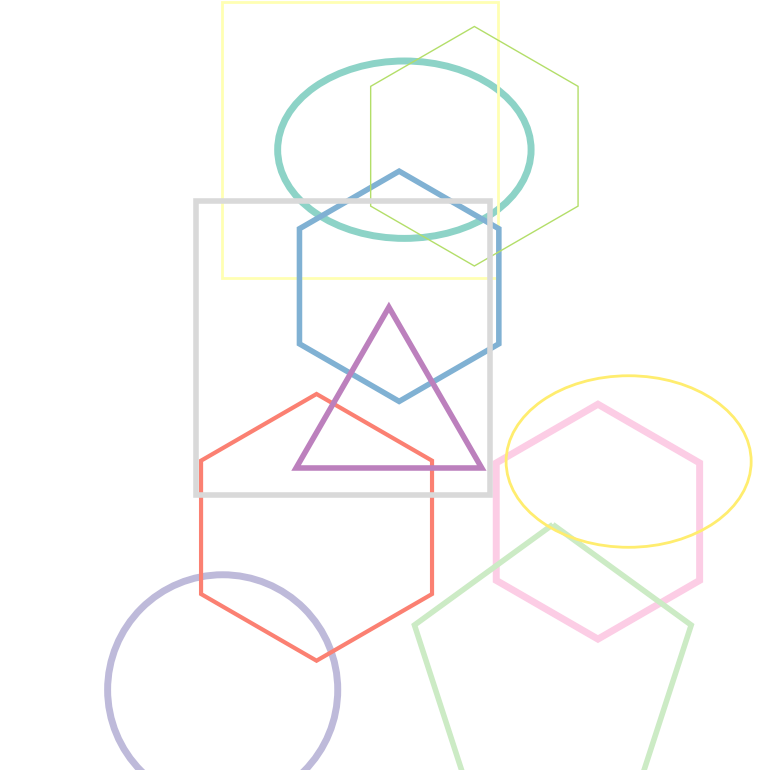[{"shape": "oval", "thickness": 2.5, "radius": 0.82, "center": [0.525, 0.806]}, {"shape": "square", "thickness": 1, "radius": 0.9, "center": [0.467, 0.818]}, {"shape": "circle", "thickness": 2.5, "radius": 0.75, "center": [0.289, 0.104]}, {"shape": "hexagon", "thickness": 1.5, "radius": 0.87, "center": [0.411, 0.315]}, {"shape": "hexagon", "thickness": 2, "radius": 0.75, "center": [0.518, 0.628]}, {"shape": "hexagon", "thickness": 0.5, "radius": 0.78, "center": [0.616, 0.81]}, {"shape": "hexagon", "thickness": 2.5, "radius": 0.76, "center": [0.777, 0.323]}, {"shape": "square", "thickness": 2, "radius": 0.96, "center": [0.446, 0.548]}, {"shape": "triangle", "thickness": 2, "radius": 0.7, "center": [0.505, 0.462]}, {"shape": "pentagon", "thickness": 2, "radius": 0.94, "center": [0.718, 0.13]}, {"shape": "oval", "thickness": 1, "radius": 0.8, "center": [0.816, 0.401]}]